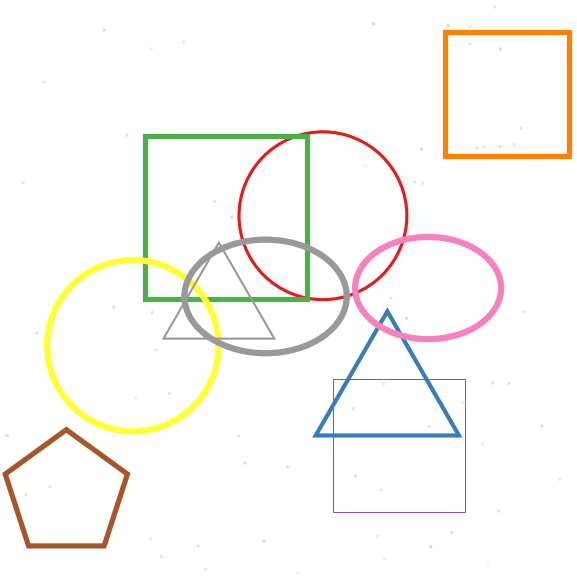[{"shape": "circle", "thickness": 1.5, "radius": 0.73, "center": [0.559, 0.626]}, {"shape": "triangle", "thickness": 2, "radius": 0.72, "center": [0.671, 0.317]}, {"shape": "square", "thickness": 2.5, "radius": 0.7, "center": [0.392, 0.623]}, {"shape": "square", "thickness": 0.5, "radius": 0.57, "center": [0.691, 0.227]}, {"shape": "square", "thickness": 2.5, "radius": 0.54, "center": [0.878, 0.837]}, {"shape": "circle", "thickness": 3, "radius": 0.74, "center": [0.23, 0.4]}, {"shape": "pentagon", "thickness": 2.5, "radius": 0.56, "center": [0.115, 0.144]}, {"shape": "oval", "thickness": 3, "radius": 0.63, "center": [0.741, 0.5]}, {"shape": "oval", "thickness": 3, "radius": 0.7, "center": [0.46, 0.486]}, {"shape": "triangle", "thickness": 1, "radius": 0.55, "center": [0.379, 0.468]}]